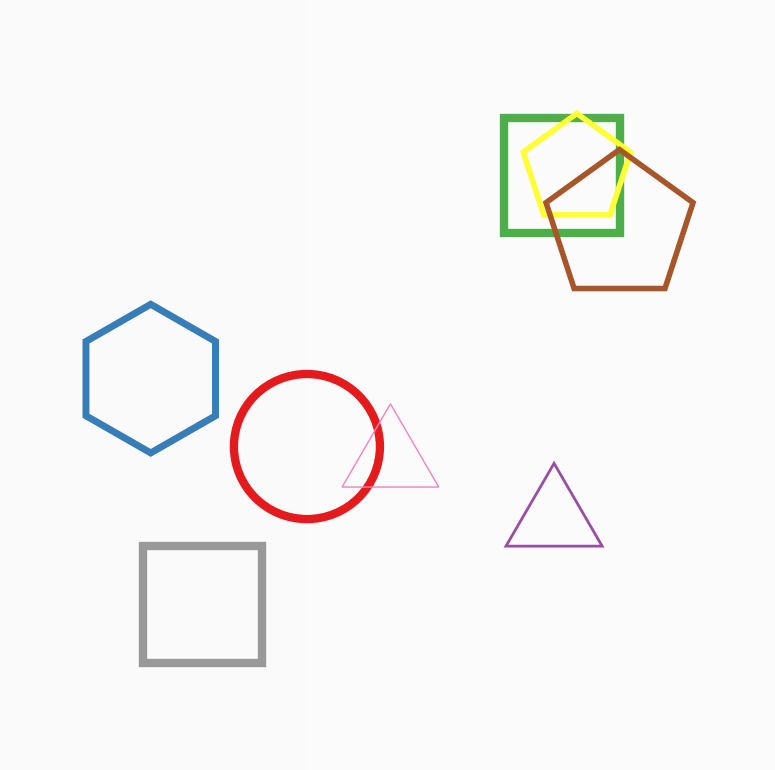[{"shape": "circle", "thickness": 3, "radius": 0.47, "center": [0.396, 0.42]}, {"shape": "hexagon", "thickness": 2.5, "radius": 0.48, "center": [0.194, 0.508]}, {"shape": "square", "thickness": 3, "radius": 0.37, "center": [0.725, 0.772]}, {"shape": "triangle", "thickness": 1, "radius": 0.36, "center": [0.715, 0.327]}, {"shape": "pentagon", "thickness": 2, "radius": 0.36, "center": [0.744, 0.78]}, {"shape": "pentagon", "thickness": 2, "radius": 0.5, "center": [0.799, 0.706]}, {"shape": "triangle", "thickness": 0.5, "radius": 0.36, "center": [0.504, 0.403]}, {"shape": "square", "thickness": 3, "radius": 0.38, "center": [0.261, 0.215]}]